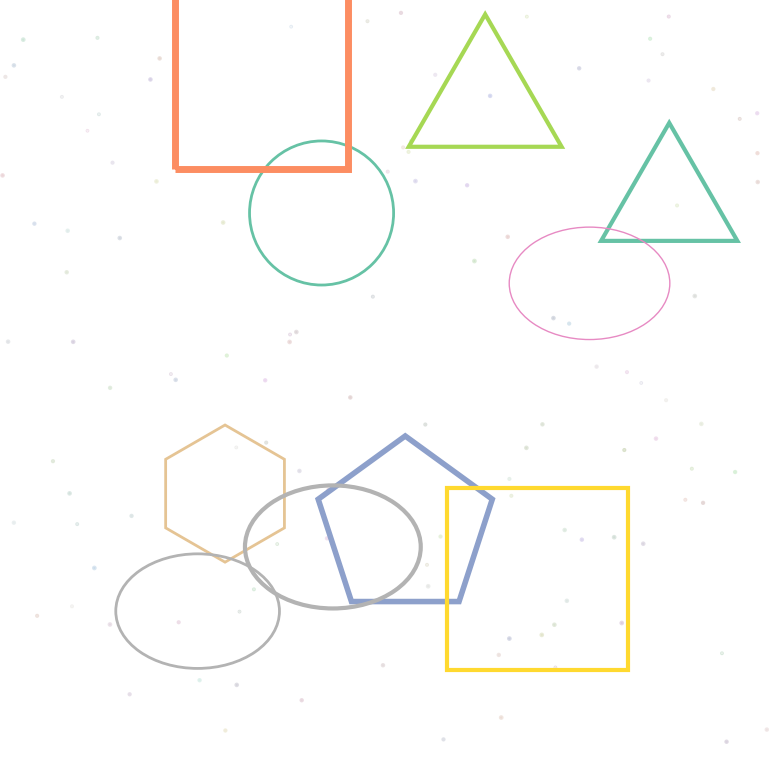[{"shape": "circle", "thickness": 1, "radius": 0.47, "center": [0.418, 0.723]}, {"shape": "triangle", "thickness": 1.5, "radius": 0.51, "center": [0.869, 0.738]}, {"shape": "square", "thickness": 2.5, "radius": 0.56, "center": [0.339, 0.892]}, {"shape": "pentagon", "thickness": 2, "radius": 0.59, "center": [0.526, 0.315]}, {"shape": "oval", "thickness": 0.5, "radius": 0.52, "center": [0.766, 0.632]}, {"shape": "triangle", "thickness": 1.5, "radius": 0.57, "center": [0.63, 0.867]}, {"shape": "square", "thickness": 1.5, "radius": 0.59, "center": [0.698, 0.248]}, {"shape": "hexagon", "thickness": 1, "radius": 0.45, "center": [0.292, 0.359]}, {"shape": "oval", "thickness": 1, "radius": 0.53, "center": [0.257, 0.206]}, {"shape": "oval", "thickness": 1.5, "radius": 0.57, "center": [0.432, 0.29]}]